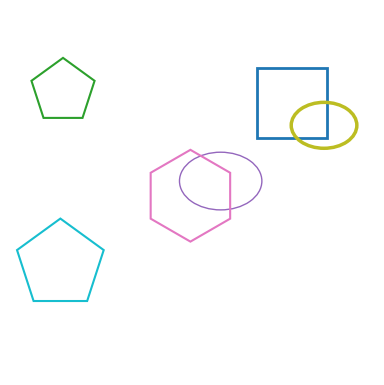[{"shape": "square", "thickness": 2, "radius": 0.45, "center": [0.758, 0.733]}, {"shape": "pentagon", "thickness": 1.5, "radius": 0.43, "center": [0.164, 0.763]}, {"shape": "oval", "thickness": 1, "radius": 0.54, "center": [0.573, 0.53]}, {"shape": "hexagon", "thickness": 1.5, "radius": 0.6, "center": [0.495, 0.492]}, {"shape": "oval", "thickness": 2.5, "radius": 0.43, "center": [0.842, 0.675]}, {"shape": "pentagon", "thickness": 1.5, "radius": 0.59, "center": [0.157, 0.314]}]